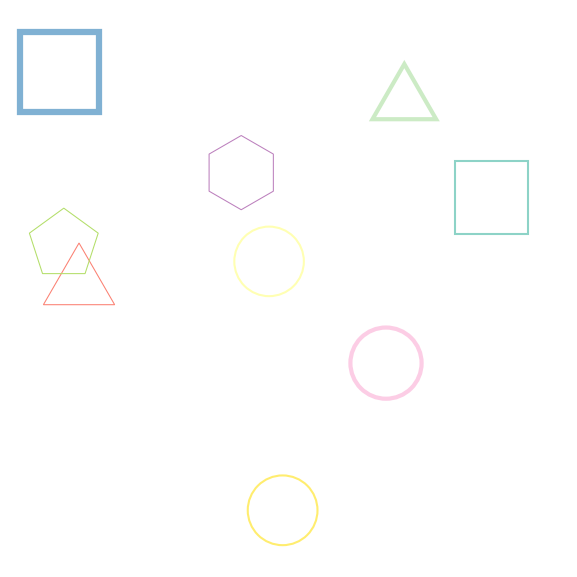[{"shape": "square", "thickness": 1, "radius": 0.32, "center": [0.851, 0.658]}, {"shape": "circle", "thickness": 1, "radius": 0.3, "center": [0.466, 0.547]}, {"shape": "triangle", "thickness": 0.5, "radius": 0.36, "center": [0.137, 0.507]}, {"shape": "square", "thickness": 3, "radius": 0.34, "center": [0.103, 0.874]}, {"shape": "pentagon", "thickness": 0.5, "radius": 0.31, "center": [0.11, 0.576]}, {"shape": "circle", "thickness": 2, "radius": 0.31, "center": [0.668, 0.37]}, {"shape": "hexagon", "thickness": 0.5, "radius": 0.32, "center": [0.418, 0.7]}, {"shape": "triangle", "thickness": 2, "radius": 0.32, "center": [0.7, 0.825]}, {"shape": "circle", "thickness": 1, "radius": 0.3, "center": [0.489, 0.115]}]